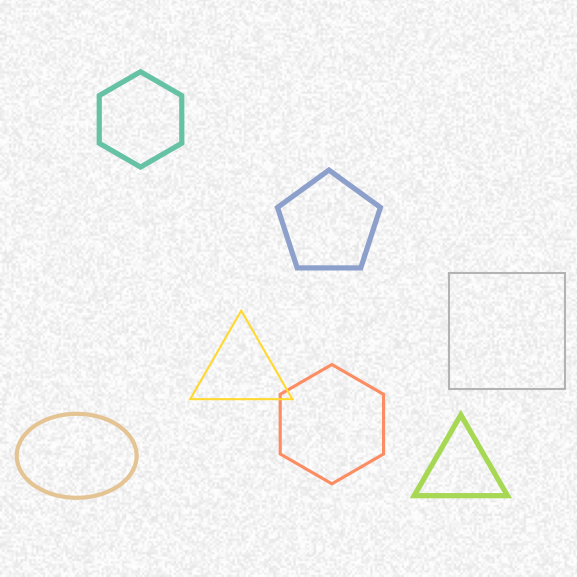[{"shape": "hexagon", "thickness": 2.5, "radius": 0.41, "center": [0.243, 0.792]}, {"shape": "hexagon", "thickness": 1.5, "radius": 0.52, "center": [0.575, 0.265]}, {"shape": "pentagon", "thickness": 2.5, "radius": 0.47, "center": [0.57, 0.611]}, {"shape": "triangle", "thickness": 2.5, "radius": 0.47, "center": [0.798, 0.187]}, {"shape": "triangle", "thickness": 1, "radius": 0.51, "center": [0.418, 0.359]}, {"shape": "oval", "thickness": 2, "radius": 0.52, "center": [0.133, 0.21]}, {"shape": "square", "thickness": 1, "radius": 0.5, "center": [0.878, 0.426]}]